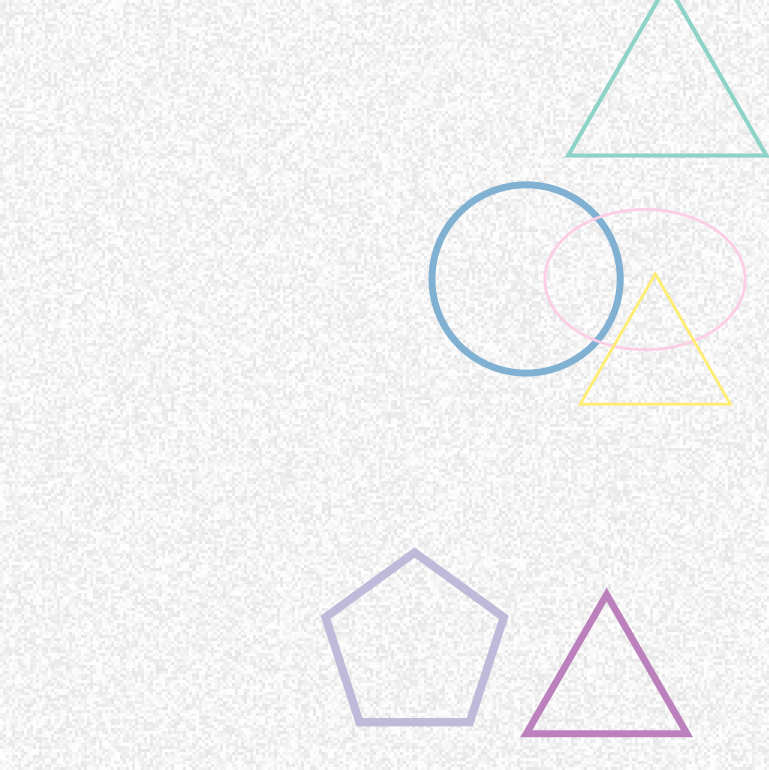[{"shape": "triangle", "thickness": 1.5, "radius": 0.74, "center": [0.867, 0.872]}, {"shape": "pentagon", "thickness": 3, "radius": 0.61, "center": [0.539, 0.161]}, {"shape": "circle", "thickness": 2.5, "radius": 0.61, "center": [0.683, 0.638]}, {"shape": "oval", "thickness": 1, "radius": 0.65, "center": [0.838, 0.637]}, {"shape": "triangle", "thickness": 2.5, "radius": 0.6, "center": [0.788, 0.107]}, {"shape": "triangle", "thickness": 1, "radius": 0.56, "center": [0.851, 0.531]}]